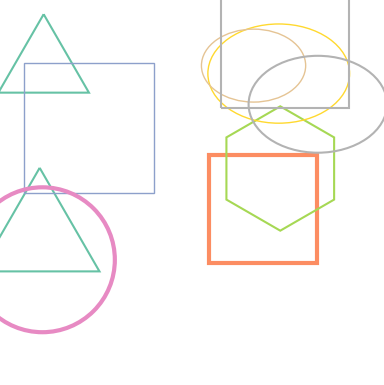[{"shape": "triangle", "thickness": 1.5, "radius": 0.68, "center": [0.113, 0.827]}, {"shape": "triangle", "thickness": 1.5, "radius": 0.9, "center": [0.103, 0.385]}, {"shape": "square", "thickness": 3, "radius": 0.7, "center": [0.683, 0.457]}, {"shape": "square", "thickness": 1, "radius": 0.84, "center": [0.231, 0.668]}, {"shape": "circle", "thickness": 3, "radius": 0.94, "center": [0.11, 0.325]}, {"shape": "hexagon", "thickness": 1.5, "radius": 0.81, "center": [0.728, 0.562]}, {"shape": "oval", "thickness": 1, "radius": 0.92, "center": [0.724, 0.809]}, {"shape": "oval", "thickness": 1, "radius": 0.68, "center": [0.659, 0.83]}, {"shape": "square", "thickness": 1.5, "radius": 0.83, "center": [0.74, 0.886]}, {"shape": "oval", "thickness": 1.5, "radius": 0.9, "center": [0.825, 0.729]}]